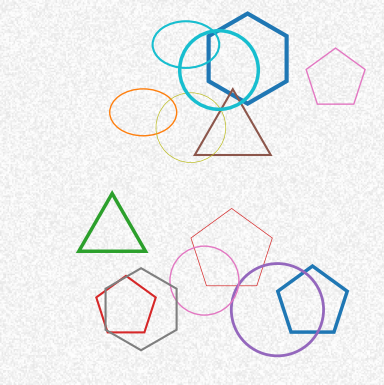[{"shape": "pentagon", "thickness": 2.5, "radius": 0.47, "center": [0.812, 0.214]}, {"shape": "hexagon", "thickness": 3, "radius": 0.58, "center": [0.643, 0.848]}, {"shape": "oval", "thickness": 1, "radius": 0.43, "center": [0.372, 0.708]}, {"shape": "triangle", "thickness": 2.5, "radius": 0.5, "center": [0.291, 0.397]}, {"shape": "pentagon", "thickness": 0.5, "radius": 0.56, "center": [0.602, 0.348]}, {"shape": "pentagon", "thickness": 1.5, "radius": 0.41, "center": [0.327, 0.202]}, {"shape": "circle", "thickness": 2, "radius": 0.6, "center": [0.721, 0.196]}, {"shape": "triangle", "thickness": 1.5, "radius": 0.57, "center": [0.605, 0.654]}, {"shape": "circle", "thickness": 1, "radius": 0.45, "center": [0.531, 0.271]}, {"shape": "pentagon", "thickness": 1, "radius": 0.4, "center": [0.872, 0.795]}, {"shape": "hexagon", "thickness": 1.5, "radius": 0.53, "center": [0.366, 0.197]}, {"shape": "circle", "thickness": 0.5, "radius": 0.45, "center": [0.496, 0.668]}, {"shape": "oval", "thickness": 1.5, "radius": 0.43, "center": [0.483, 0.884]}, {"shape": "circle", "thickness": 2.5, "radius": 0.51, "center": [0.569, 0.818]}]